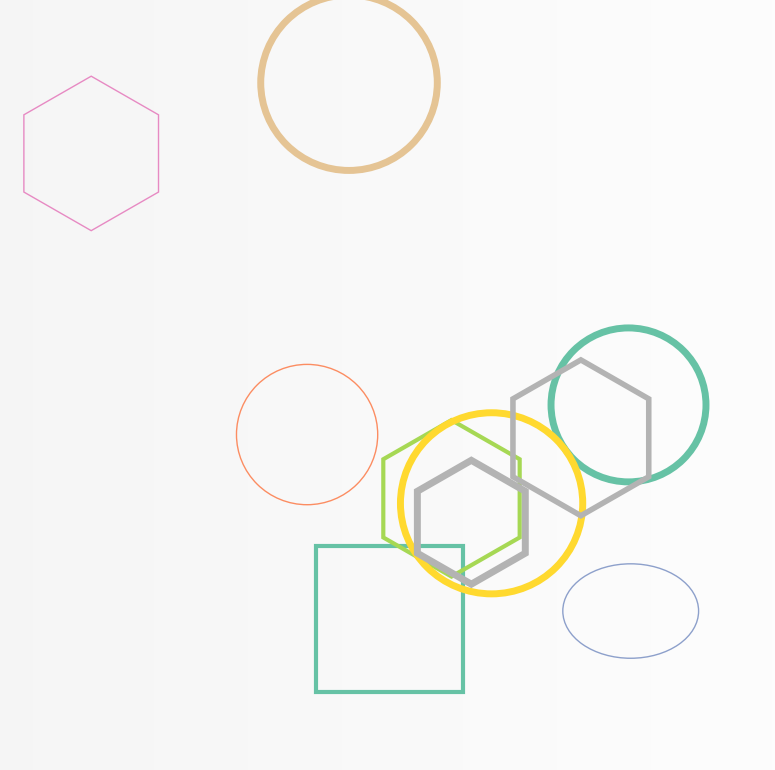[{"shape": "square", "thickness": 1.5, "radius": 0.47, "center": [0.502, 0.196]}, {"shape": "circle", "thickness": 2.5, "radius": 0.5, "center": [0.811, 0.474]}, {"shape": "circle", "thickness": 0.5, "radius": 0.46, "center": [0.396, 0.436]}, {"shape": "oval", "thickness": 0.5, "radius": 0.44, "center": [0.814, 0.206]}, {"shape": "hexagon", "thickness": 0.5, "radius": 0.5, "center": [0.118, 0.801]}, {"shape": "hexagon", "thickness": 1.5, "radius": 0.51, "center": [0.583, 0.353]}, {"shape": "circle", "thickness": 2.5, "radius": 0.59, "center": [0.634, 0.346]}, {"shape": "circle", "thickness": 2.5, "radius": 0.57, "center": [0.45, 0.893]}, {"shape": "hexagon", "thickness": 2, "radius": 0.51, "center": [0.749, 0.431]}, {"shape": "hexagon", "thickness": 2.5, "radius": 0.4, "center": [0.608, 0.322]}]